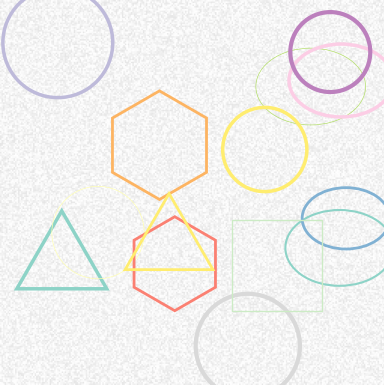[{"shape": "triangle", "thickness": 2.5, "radius": 0.67, "center": [0.16, 0.317]}, {"shape": "oval", "thickness": 1.5, "radius": 0.7, "center": [0.882, 0.356]}, {"shape": "circle", "thickness": 0.5, "radius": 0.6, "center": [0.255, 0.396]}, {"shape": "circle", "thickness": 2.5, "radius": 0.71, "center": [0.15, 0.889]}, {"shape": "hexagon", "thickness": 2, "radius": 0.61, "center": [0.454, 0.315]}, {"shape": "oval", "thickness": 2, "radius": 0.57, "center": [0.899, 0.433]}, {"shape": "hexagon", "thickness": 2, "radius": 0.71, "center": [0.414, 0.623]}, {"shape": "oval", "thickness": 0.5, "radius": 0.71, "center": [0.807, 0.775]}, {"shape": "oval", "thickness": 2.5, "radius": 0.68, "center": [0.886, 0.791]}, {"shape": "circle", "thickness": 3, "radius": 0.68, "center": [0.644, 0.102]}, {"shape": "circle", "thickness": 3, "radius": 0.52, "center": [0.858, 0.865]}, {"shape": "square", "thickness": 1, "radius": 0.59, "center": [0.72, 0.311]}, {"shape": "circle", "thickness": 2.5, "radius": 0.55, "center": [0.688, 0.612]}, {"shape": "triangle", "thickness": 2, "radius": 0.66, "center": [0.439, 0.365]}]